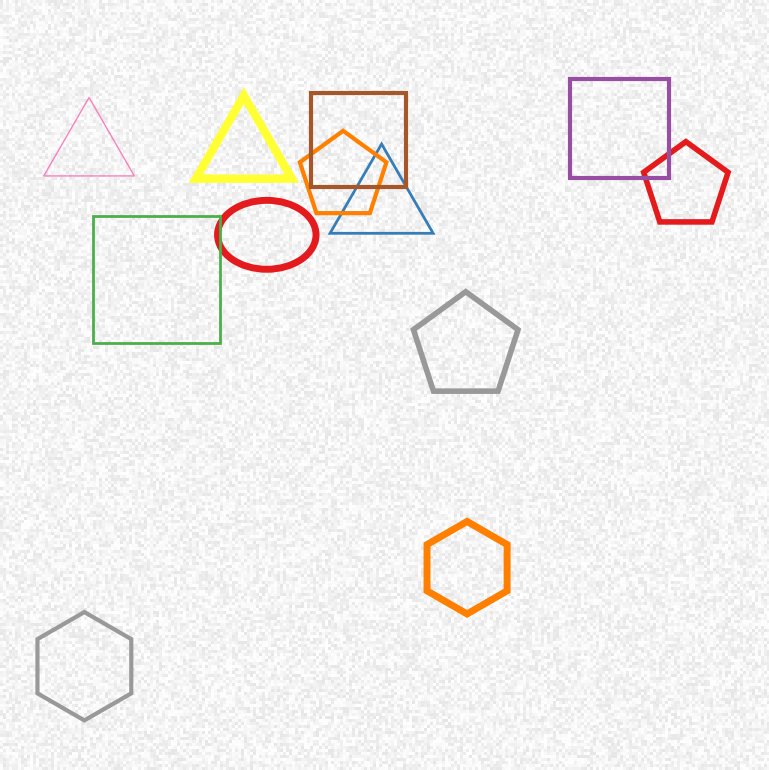[{"shape": "oval", "thickness": 2.5, "radius": 0.32, "center": [0.346, 0.695]}, {"shape": "pentagon", "thickness": 2, "radius": 0.29, "center": [0.891, 0.758]}, {"shape": "triangle", "thickness": 1, "radius": 0.39, "center": [0.496, 0.736]}, {"shape": "square", "thickness": 1, "radius": 0.41, "center": [0.203, 0.637]}, {"shape": "square", "thickness": 1.5, "radius": 0.32, "center": [0.805, 0.833]}, {"shape": "pentagon", "thickness": 1.5, "radius": 0.3, "center": [0.446, 0.771]}, {"shape": "hexagon", "thickness": 2.5, "radius": 0.3, "center": [0.607, 0.263]}, {"shape": "triangle", "thickness": 3, "radius": 0.36, "center": [0.317, 0.804]}, {"shape": "square", "thickness": 1.5, "radius": 0.31, "center": [0.465, 0.818]}, {"shape": "triangle", "thickness": 0.5, "radius": 0.34, "center": [0.116, 0.805]}, {"shape": "pentagon", "thickness": 2, "radius": 0.36, "center": [0.605, 0.55]}, {"shape": "hexagon", "thickness": 1.5, "radius": 0.35, "center": [0.11, 0.135]}]